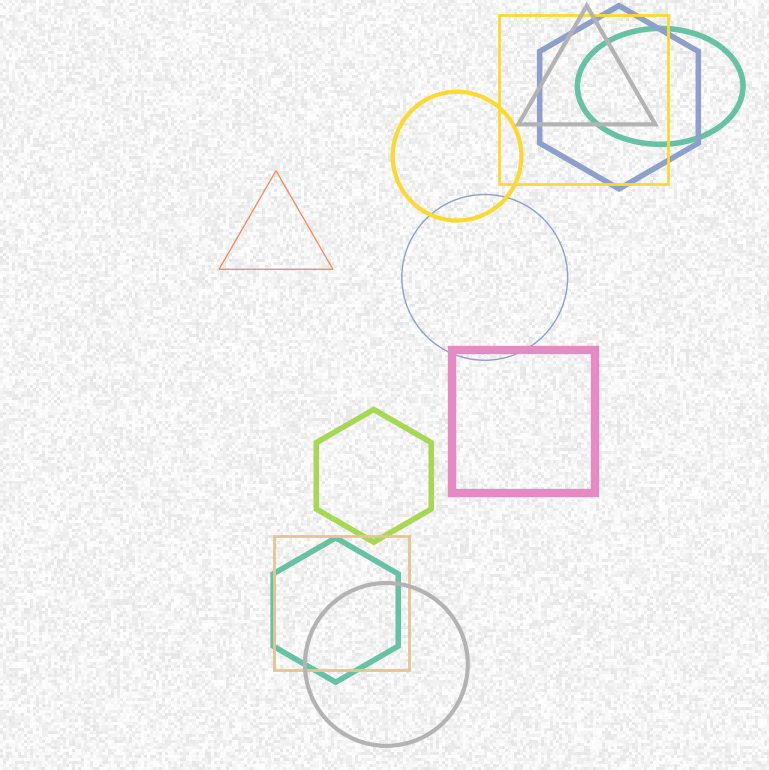[{"shape": "oval", "thickness": 2, "radius": 0.54, "center": [0.857, 0.888]}, {"shape": "hexagon", "thickness": 2, "radius": 0.47, "center": [0.436, 0.208]}, {"shape": "triangle", "thickness": 0.5, "radius": 0.43, "center": [0.358, 0.693]}, {"shape": "circle", "thickness": 0.5, "radius": 0.54, "center": [0.63, 0.64]}, {"shape": "hexagon", "thickness": 2, "radius": 0.59, "center": [0.804, 0.874]}, {"shape": "square", "thickness": 3, "radius": 0.47, "center": [0.68, 0.452]}, {"shape": "hexagon", "thickness": 2, "radius": 0.43, "center": [0.485, 0.382]}, {"shape": "circle", "thickness": 1.5, "radius": 0.42, "center": [0.594, 0.797]}, {"shape": "square", "thickness": 1, "radius": 0.55, "center": [0.757, 0.87]}, {"shape": "square", "thickness": 1, "radius": 0.44, "center": [0.443, 0.217]}, {"shape": "triangle", "thickness": 1.5, "radius": 0.51, "center": [0.762, 0.89]}, {"shape": "circle", "thickness": 1.5, "radius": 0.53, "center": [0.502, 0.137]}]